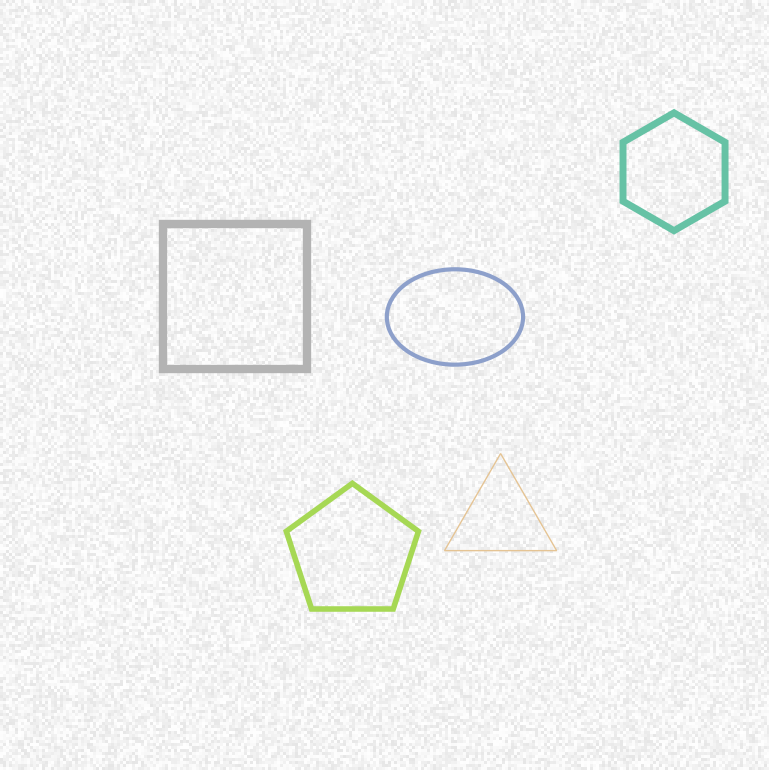[{"shape": "hexagon", "thickness": 2.5, "radius": 0.38, "center": [0.875, 0.777]}, {"shape": "oval", "thickness": 1.5, "radius": 0.44, "center": [0.591, 0.588]}, {"shape": "pentagon", "thickness": 2, "radius": 0.45, "center": [0.458, 0.282]}, {"shape": "triangle", "thickness": 0.5, "radius": 0.42, "center": [0.65, 0.327]}, {"shape": "square", "thickness": 3, "radius": 0.47, "center": [0.305, 0.615]}]